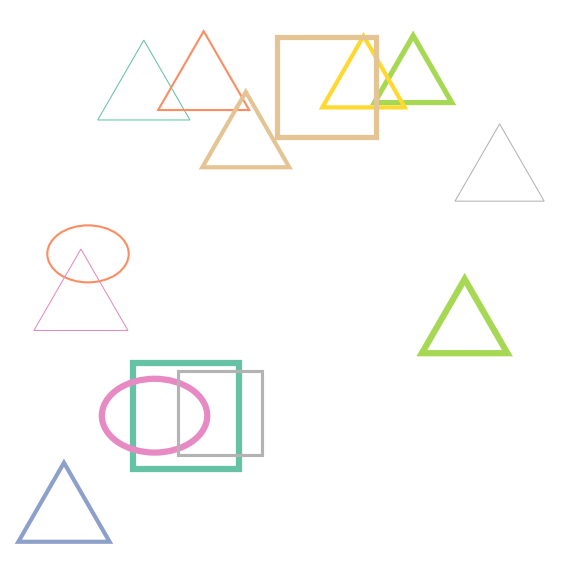[{"shape": "triangle", "thickness": 0.5, "radius": 0.46, "center": [0.249, 0.837]}, {"shape": "square", "thickness": 3, "radius": 0.46, "center": [0.322, 0.279]}, {"shape": "triangle", "thickness": 1, "radius": 0.46, "center": [0.353, 0.854]}, {"shape": "oval", "thickness": 1, "radius": 0.35, "center": [0.152, 0.56]}, {"shape": "triangle", "thickness": 2, "radius": 0.46, "center": [0.111, 0.107]}, {"shape": "triangle", "thickness": 0.5, "radius": 0.47, "center": [0.14, 0.474]}, {"shape": "oval", "thickness": 3, "radius": 0.46, "center": [0.268, 0.279]}, {"shape": "triangle", "thickness": 3, "radius": 0.43, "center": [0.805, 0.43]}, {"shape": "triangle", "thickness": 2.5, "radius": 0.39, "center": [0.715, 0.86]}, {"shape": "triangle", "thickness": 2, "radius": 0.41, "center": [0.63, 0.854]}, {"shape": "triangle", "thickness": 2, "radius": 0.43, "center": [0.426, 0.753]}, {"shape": "square", "thickness": 2.5, "radius": 0.43, "center": [0.565, 0.848]}, {"shape": "triangle", "thickness": 0.5, "radius": 0.45, "center": [0.865, 0.695]}, {"shape": "square", "thickness": 1.5, "radius": 0.36, "center": [0.381, 0.284]}]